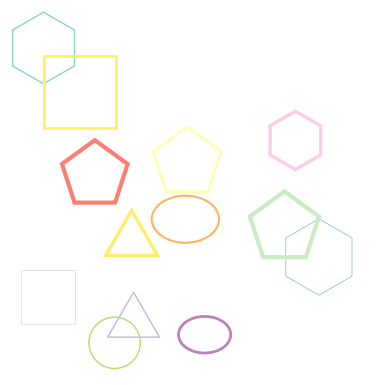[{"shape": "hexagon", "thickness": 1, "radius": 0.47, "center": [0.113, 0.875]}, {"shape": "pentagon", "thickness": 2, "radius": 0.46, "center": [0.486, 0.578]}, {"shape": "triangle", "thickness": 1, "radius": 0.39, "center": [0.347, 0.163]}, {"shape": "pentagon", "thickness": 3, "radius": 0.45, "center": [0.246, 0.546]}, {"shape": "hexagon", "thickness": 0.5, "radius": 0.5, "center": [0.828, 0.332]}, {"shape": "oval", "thickness": 1.5, "radius": 0.44, "center": [0.482, 0.431]}, {"shape": "circle", "thickness": 1, "radius": 0.33, "center": [0.298, 0.11]}, {"shape": "hexagon", "thickness": 2.5, "radius": 0.38, "center": [0.767, 0.635]}, {"shape": "square", "thickness": 0.5, "radius": 0.35, "center": [0.125, 0.228]}, {"shape": "oval", "thickness": 2, "radius": 0.34, "center": [0.532, 0.131]}, {"shape": "pentagon", "thickness": 3, "radius": 0.47, "center": [0.739, 0.408]}, {"shape": "square", "thickness": 2, "radius": 0.47, "center": [0.207, 0.762]}, {"shape": "triangle", "thickness": 2.5, "radius": 0.39, "center": [0.342, 0.376]}]